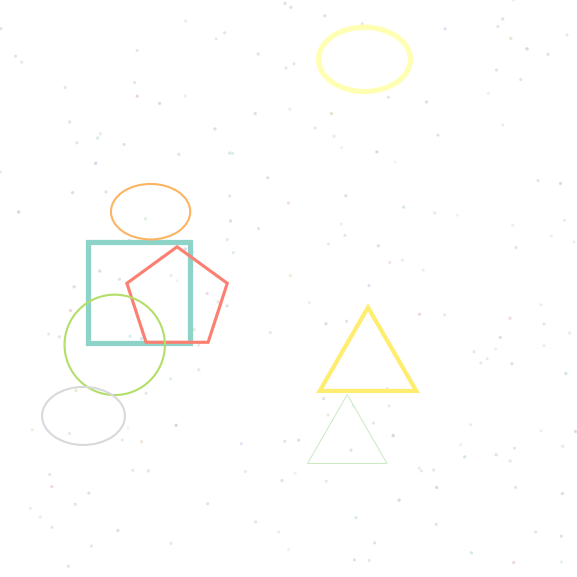[{"shape": "square", "thickness": 2.5, "radius": 0.44, "center": [0.24, 0.493]}, {"shape": "oval", "thickness": 2.5, "radius": 0.4, "center": [0.631, 0.896]}, {"shape": "pentagon", "thickness": 1.5, "radius": 0.46, "center": [0.307, 0.48]}, {"shape": "oval", "thickness": 1, "radius": 0.34, "center": [0.261, 0.633]}, {"shape": "circle", "thickness": 1, "radius": 0.43, "center": [0.199, 0.402]}, {"shape": "oval", "thickness": 1, "radius": 0.36, "center": [0.145, 0.279]}, {"shape": "triangle", "thickness": 0.5, "radius": 0.4, "center": [0.601, 0.236]}, {"shape": "triangle", "thickness": 2, "radius": 0.48, "center": [0.637, 0.37]}]